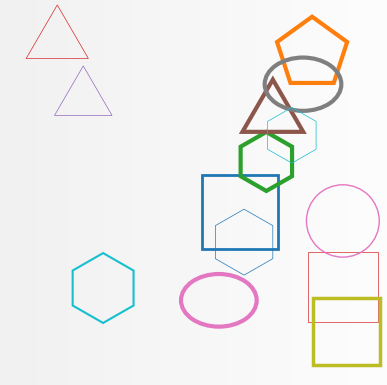[{"shape": "square", "thickness": 2, "radius": 0.49, "center": [0.619, 0.449]}, {"shape": "hexagon", "thickness": 0.5, "radius": 0.43, "center": [0.63, 0.371]}, {"shape": "pentagon", "thickness": 3, "radius": 0.48, "center": [0.805, 0.861]}, {"shape": "hexagon", "thickness": 3, "radius": 0.38, "center": [0.687, 0.581]}, {"shape": "triangle", "thickness": 0.5, "radius": 0.46, "center": [0.148, 0.894]}, {"shape": "square", "thickness": 0.5, "radius": 0.45, "center": [0.884, 0.255]}, {"shape": "triangle", "thickness": 0.5, "radius": 0.43, "center": [0.215, 0.743]}, {"shape": "triangle", "thickness": 3, "radius": 0.45, "center": [0.704, 0.703]}, {"shape": "oval", "thickness": 3, "radius": 0.49, "center": [0.565, 0.22]}, {"shape": "circle", "thickness": 1, "radius": 0.47, "center": [0.885, 0.426]}, {"shape": "oval", "thickness": 3, "radius": 0.49, "center": [0.782, 0.781]}, {"shape": "square", "thickness": 2.5, "radius": 0.43, "center": [0.893, 0.139]}, {"shape": "hexagon", "thickness": 1.5, "radius": 0.45, "center": [0.266, 0.252]}, {"shape": "hexagon", "thickness": 0.5, "radius": 0.36, "center": [0.753, 0.649]}]